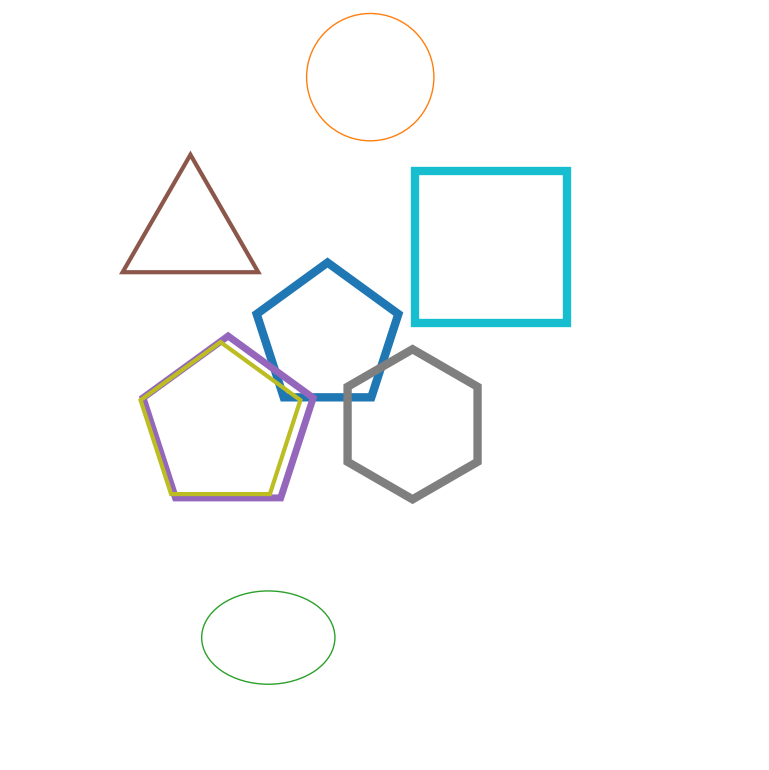[{"shape": "pentagon", "thickness": 3, "radius": 0.48, "center": [0.425, 0.562]}, {"shape": "circle", "thickness": 0.5, "radius": 0.41, "center": [0.481, 0.9]}, {"shape": "oval", "thickness": 0.5, "radius": 0.43, "center": [0.348, 0.172]}, {"shape": "pentagon", "thickness": 2.5, "radius": 0.58, "center": [0.296, 0.447]}, {"shape": "triangle", "thickness": 1.5, "radius": 0.51, "center": [0.247, 0.697]}, {"shape": "hexagon", "thickness": 3, "radius": 0.49, "center": [0.536, 0.449]}, {"shape": "pentagon", "thickness": 1.5, "radius": 0.55, "center": [0.286, 0.447]}, {"shape": "square", "thickness": 3, "radius": 0.49, "center": [0.638, 0.679]}]